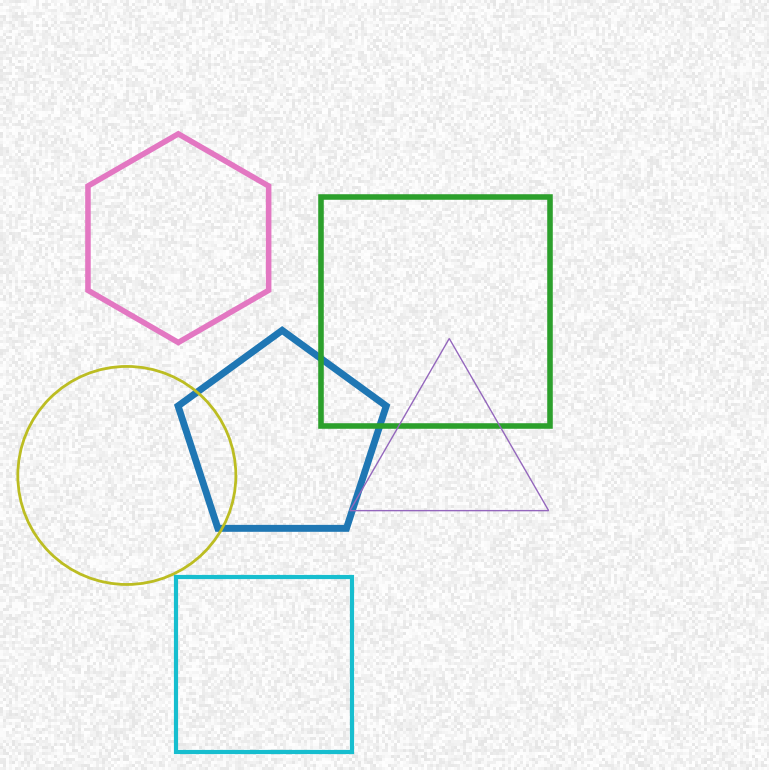[{"shape": "pentagon", "thickness": 2.5, "radius": 0.71, "center": [0.366, 0.429]}, {"shape": "square", "thickness": 2, "radius": 0.74, "center": [0.565, 0.596]}, {"shape": "triangle", "thickness": 0.5, "radius": 0.75, "center": [0.583, 0.411]}, {"shape": "hexagon", "thickness": 2, "radius": 0.68, "center": [0.232, 0.691]}, {"shape": "circle", "thickness": 1, "radius": 0.71, "center": [0.165, 0.383]}, {"shape": "square", "thickness": 1.5, "radius": 0.57, "center": [0.343, 0.137]}]